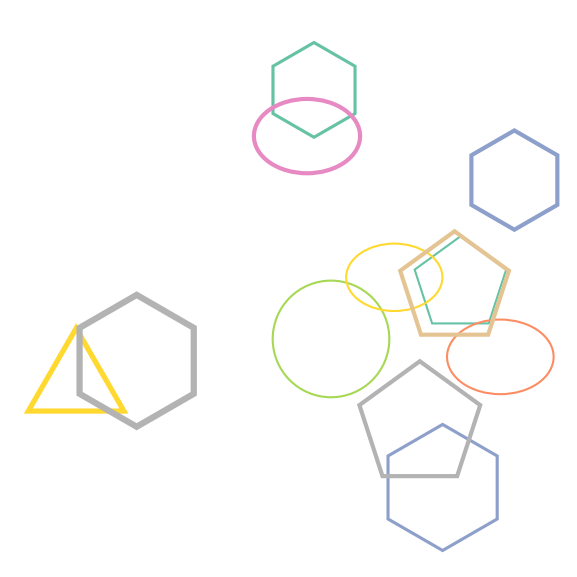[{"shape": "hexagon", "thickness": 1.5, "radius": 0.41, "center": [0.544, 0.843]}, {"shape": "pentagon", "thickness": 1, "radius": 0.42, "center": [0.797, 0.507]}, {"shape": "oval", "thickness": 1, "radius": 0.46, "center": [0.866, 0.381]}, {"shape": "hexagon", "thickness": 1.5, "radius": 0.55, "center": [0.766, 0.155]}, {"shape": "hexagon", "thickness": 2, "radius": 0.43, "center": [0.891, 0.687]}, {"shape": "oval", "thickness": 2, "radius": 0.46, "center": [0.532, 0.763]}, {"shape": "circle", "thickness": 1, "radius": 0.5, "center": [0.573, 0.412]}, {"shape": "oval", "thickness": 1, "radius": 0.42, "center": [0.683, 0.519]}, {"shape": "triangle", "thickness": 2.5, "radius": 0.48, "center": [0.132, 0.335]}, {"shape": "pentagon", "thickness": 2, "radius": 0.49, "center": [0.787, 0.5]}, {"shape": "pentagon", "thickness": 2, "radius": 0.55, "center": [0.727, 0.264]}, {"shape": "hexagon", "thickness": 3, "radius": 0.57, "center": [0.237, 0.374]}]